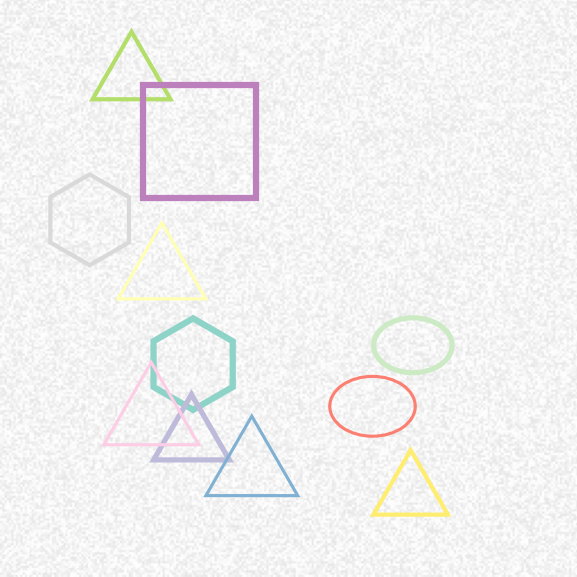[{"shape": "hexagon", "thickness": 3, "radius": 0.4, "center": [0.334, 0.369]}, {"shape": "triangle", "thickness": 1.5, "radius": 0.44, "center": [0.28, 0.526]}, {"shape": "triangle", "thickness": 2.5, "radius": 0.38, "center": [0.332, 0.241]}, {"shape": "oval", "thickness": 1.5, "radius": 0.37, "center": [0.645, 0.296]}, {"shape": "triangle", "thickness": 1.5, "radius": 0.46, "center": [0.436, 0.187]}, {"shape": "triangle", "thickness": 2, "radius": 0.39, "center": [0.228, 0.866]}, {"shape": "triangle", "thickness": 1.5, "radius": 0.48, "center": [0.262, 0.277]}, {"shape": "hexagon", "thickness": 2, "radius": 0.39, "center": [0.155, 0.619]}, {"shape": "square", "thickness": 3, "radius": 0.49, "center": [0.345, 0.755]}, {"shape": "oval", "thickness": 2.5, "radius": 0.34, "center": [0.715, 0.401]}, {"shape": "triangle", "thickness": 2, "radius": 0.37, "center": [0.711, 0.145]}]